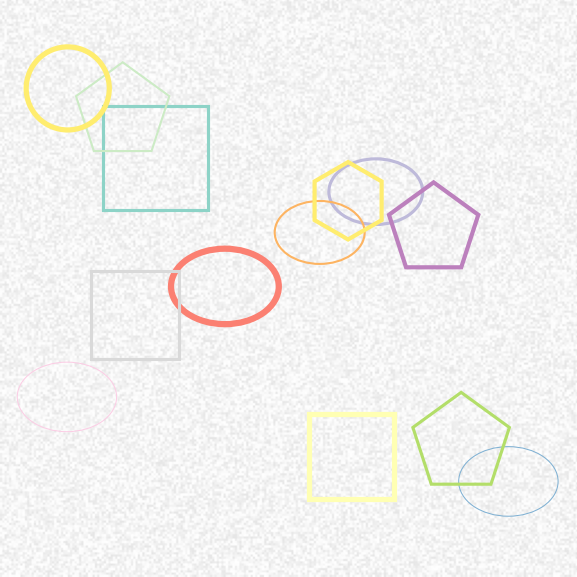[{"shape": "square", "thickness": 1.5, "radius": 0.45, "center": [0.269, 0.726]}, {"shape": "square", "thickness": 2.5, "radius": 0.37, "center": [0.608, 0.209]}, {"shape": "oval", "thickness": 1.5, "radius": 0.41, "center": [0.651, 0.667]}, {"shape": "oval", "thickness": 3, "radius": 0.47, "center": [0.389, 0.503]}, {"shape": "oval", "thickness": 0.5, "radius": 0.43, "center": [0.88, 0.165]}, {"shape": "oval", "thickness": 1, "radius": 0.39, "center": [0.554, 0.597]}, {"shape": "pentagon", "thickness": 1.5, "radius": 0.44, "center": [0.799, 0.232]}, {"shape": "oval", "thickness": 0.5, "radius": 0.43, "center": [0.116, 0.312]}, {"shape": "square", "thickness": 1.5, "radius": 0.38, "center": [0.234, 0.454]}, {"shape": "pentagon", "thickness": 2, "radius": 0.41, "center": [0.751, 0.602]}, {"shape": "pentagon", "thickness": 1, "radius": 0.42, "center": [0.212, 0.806]}, {"shape": "hexagon", "thickness": 2, "radius": 0.34, "center": [0.603, 0.651]}, {"shape": "circle", "thickness": 2.5, "radius": 0.36, "center": [0.117, 0.846]}]